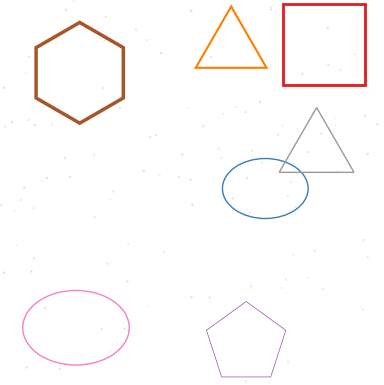[{"shape": "square", "thickness": 2, "radius": 0.53, "center": [0.842, 0.884]}, {"shape": "oval", "thickness": 1, "radius": 0.56, "center": [0.689, 0.51]}, {"shape": "pentagon", "thickness": 0.5, "radius": 0.54, "center": [0.639, 0.109]}, {"shape": "triangle", "thickness": 1.5, "radius": 0.53, "center": [0.6, 0.877]}, {"shape": "hexagon", "thickness": 2.5, "radius": 0.65, "center": [0.207, 0.811]}, {"shape": "oval", "thickness": 1, "radius": 0.69, "center": [0.197, 0.149]}, {"shape": "triangle", "thickness": 1, "radius": 0.56, "center": [0.822, 0.608]}]